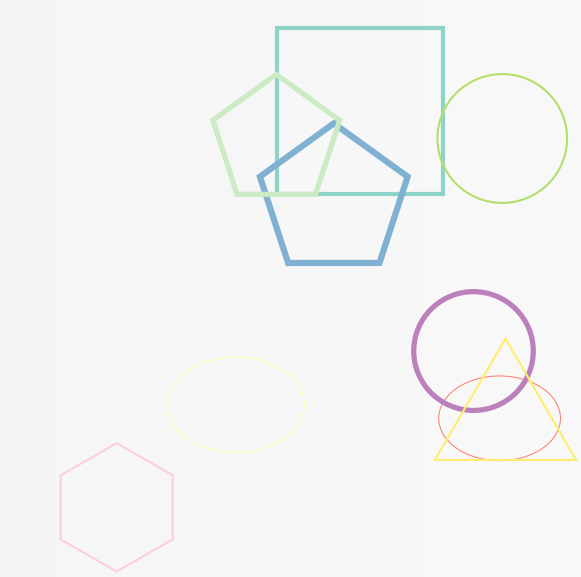[{"shape": "square", "thickness": 2, "radius": 0.72, "center": [0.619, 0.807]}, {"shape": "oval", "thickness": 0.5, "radius": 0.59, "center": [0.406, 0.298]}, {"shape": "oval", "thickness": 0.5, "radius": 0.52, "center": [0.86, 0.275]}, {"shape": "pentagon", "thickness": 3, "radius": 0.67, "center": [0.574, 0.652]}, {"shape": "circle", "thickness": 1, "radius": 0.56, "center": [0.864, 0.759]}, {"shape": "hexagon", "thickness": 1, "radius": 0.56, "center": [0.201, 0.121]}, {"shape": "circle", "thickness": 2.5, "radius": 0.51, "center": [0.815, 0.391]}, {"shape": "pentagon", "thickness": 2.5, "radius": 0.57, "center": [0.475, 0.755]}, {"shape": "triangle", "thickness": 1, "radius": 0.7, "center": [0.87, 0.273]}]